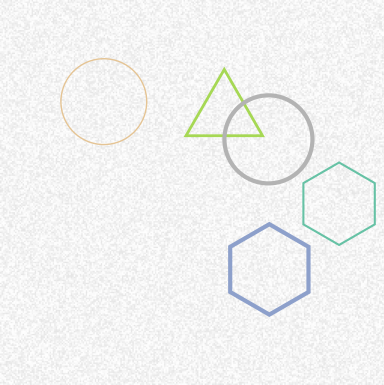[{"shape": "hexagon", "thickness": 1.5, "radius": 0.54, "center": [0.881, 0.471]}, {"shape": "hexagon", "thickness": 3, "radius": 0.59, "center": [0.7, 0.3]}, {"shape": "triangle", "thickness": 2, "radius": 0.57, "center": [0.582, 0.705]}, {"shape": "circle", "thickness": 1, "radius": 0.56, "center": [0.27, 0.736]}, {"shape": "circle", "thickness": 3, "radius": 0.57, "center": [0.697, 0.638]}]